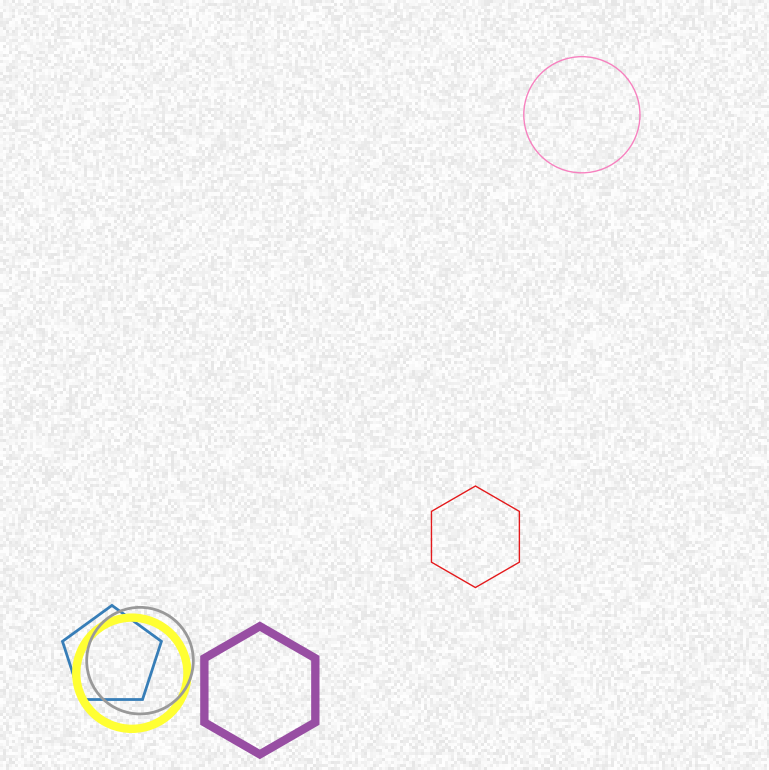[{"shape": "hexagon", "thickness": 0.5, "radius": 0.33, "center": [0.617, 0.303]}, {"shape": "pentagon", "thickness": 1, "radius": 0.34, "center": [0.145, 0.146]}, {"shape": "hexagon", "thickness": 3, "radius": 0.42, "center": [0.337, 0.103]}, {"shape": "circle", "thickness": 3, "radius": 0.36, "center": [0.171, 0.126]}, {"shape": "circle", "thickness": 0.5, "radius": 0.38, "center": [0.756, 0.851]}, {"shape": "circle", "thickness": 1, "radius": 0.35, "center": [0.182, 0.142]}]